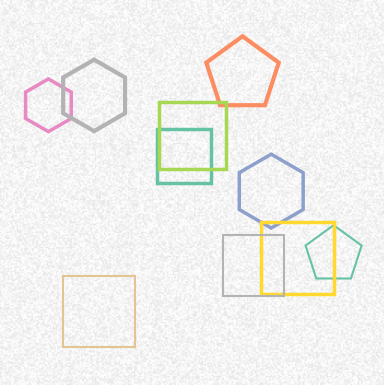[{"shape": "pentagon", "thickness": 1.5, "radius": 0.38, "center": [0.866, 0.339]}, {"shape": "square", "thickness": 2.5, "radius": 0.35, "center": [0.478, 0.596]}, {"shape": "pentagon", "thickness": 3, "radius": 0.49, "center": [0.63, 0.807]}, {"shape": "hexagon", "thickness": 2.5, "radius": 0.48, "center": [0.704, 0.504]}, {"shape": "hexagon", "thickness": 2.5, "radius": 0.34, "center": [0.126, 0.727]}, {"shape": "square", "thickness": 2.5, "radius": 0.43, "center": [0.501, 0.649]}, {"shape": "square", "thickness": 2.5, "radius": 0.47, "center": [0.772, 0.33]}, {"shape": "square", "thickness": 1.5, "radius": 0.46, "center": [0.257, 0.19]}, {"shape": "square", "thickness": 1.5, "radius": 0.4, "center": [0.66, 0.311]}, {"shape": "hexagon", "thickness": 3, "radius": 0.46, "center": [0.244, 0.752]}]